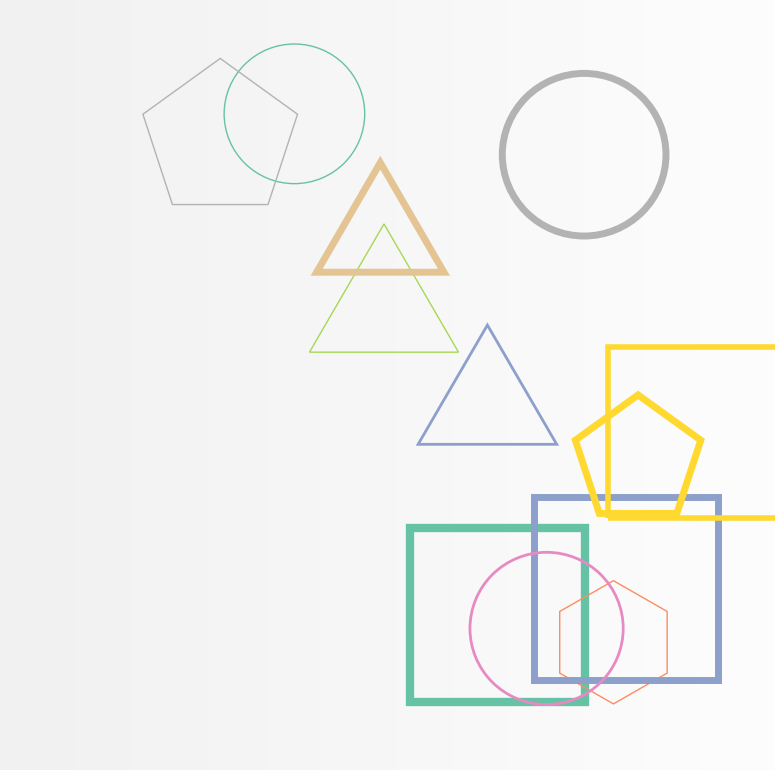[{"shape": "circle", "thickness": 0.5, "radius": 0.45, "center": [0.38, 0.852]}, {"shape": "square", "thickness": 3, "radius": 0.57, "center": [0.642, 0.201]}, {"shape": "hexagon", "thickness": 0.5, "radius": 0.4, "center": [0.792, 0.166]}, {"shape": "triangle", "thickness": 1, "radius": 0.52, "center": [0.629, 0.475]}, {"shape": "square", "thickness": 2.5, "radius": 0.59, "center": [0.808, 0.236]}, {"shape": "circle", "thickness": 1, "radius": 0.49, "center": [0.705, 0.184]}, {"shape": "triangle", "thickness": 0.5, "radius": 0.56, "center": [0.495, 0.598]}, {"shape": "pentagon", "thickness": 2.5, "radius": 0.43, "center": [0.823, 0.402]}, {"shape": "square", "thickness": 2, "radius": 0.56, "center": [0.896, 0.438]}, {"shape": "triangle", "thickness": 2.5, "radius": 0.47, "center": [0.491, 0.694]}, {"shape": "pentagon", "thickness": 0.5, "radius": 0.52, "center": [0.284, 0.819]}, {"shape": "circle", "thickness": 2.5, "radius": 0.53, "center": [0.754, 0.799]}]